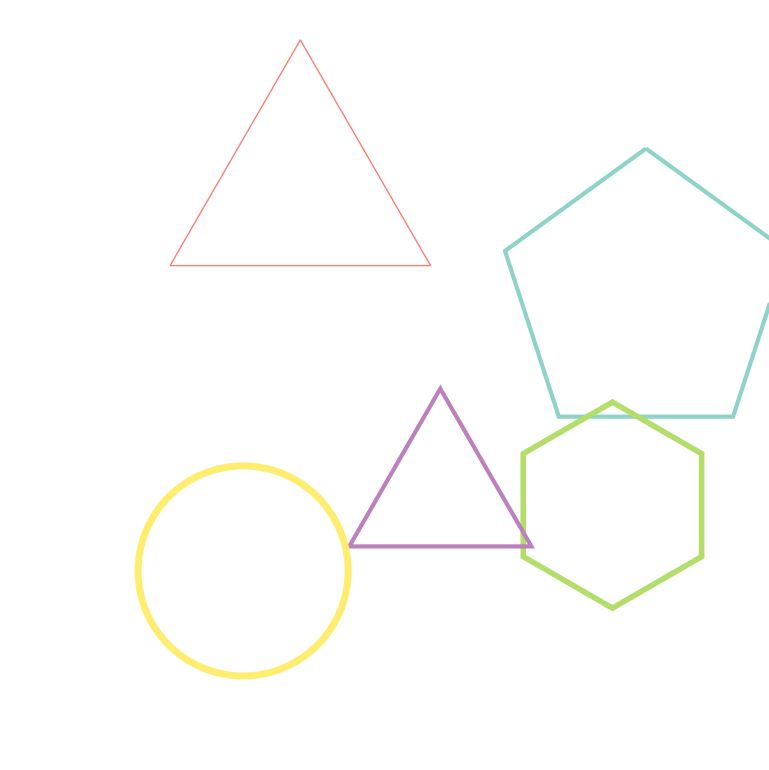[{"shape": "pentagon", "thickness": 1.5, "radius": 0.96, "center": [0.839, 0.615]}, {"shape": "triangle", "thickness": 0.5, "radius": 0.98, "center": [0.39, 0.753]}, {"shape": "hexagon", "thickness": 2, "radius": 0.67, "center": [0.795, 0.344]}, {"shape": "triangle", "thickness": 1.5, "radius": 0.68, "center": [0.572, 0.359]}, {"shape": "circle", "thickness": 2.5, "radius": 0.68, "center": [0.316, 0.259]}]